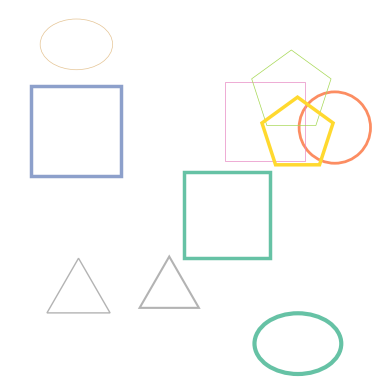[{"shape": "square", "thickness": 2.5, "radius": 0.56, "center": [0.59, 0.441]}, {"shape": "oval", "thickness": 3, "radius": 0.56, "center": [0.774, 0.107]}, {"shape": "circle", "thickness": 2, "radius": 0.46, "center": [0.87, 0.669]}, {"shape": "square", "thickness": 2.5, "radius": 0.58, "center": [0.196, 0.66]}, {"shape": "square", "thickness": 0.5, "radius": 0.52, "center": [0.688, 0.685]}, {"shape": "pentagon", "thickness": 0.5, "radius": 0.54, "center": [0.757, 0.762]}, {"shape": "pentagon", "thickness": 2.5, "radius": 0.49, "center": [0.773, 0.651]}, {"shape": "oval", "thickness": 0.5, "radius": 0.47, "center": [0.198, 0.885]}, {"shape": "triangle", "thickness": 1.5, "radius": 0.44, "center": [0.44, 0.245]}, {"shape": "triangle", "thickness": 1, "radius": 0.47, "center": [0.204, 0.235]}]